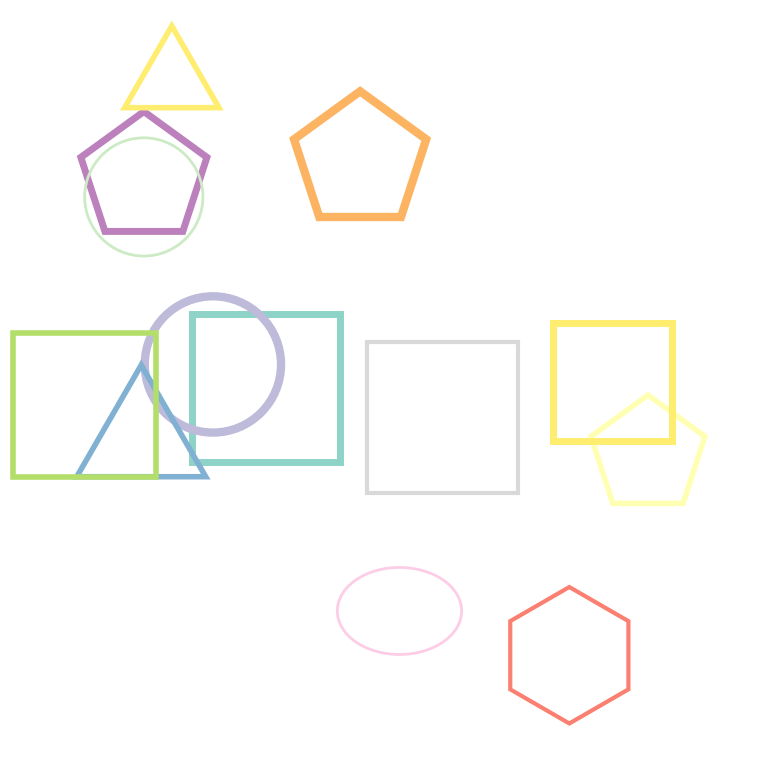[{"shape": "square", "thickness": 2.5, "radius": 0.48, "center": [0.346, 0.496]}, {"shape": "pentagon", "thickness": 2, "radius": 0.39, "center": [0.842, 0.409]}, {"shape": "circle", "thickness": 3, "radius": 0.44, "center": [0.276, 0.527]}, {"shape": "hexagon", "thickness": 1.5, "radius": 0.44, "center": [0.739, 0.149]}, {"shape": "triangle", "thickness": 2, "radius": 0.48, "center": [0.183, 0.429]}, {"shape": "pentagon", "thickness": 3, "radius": 0.45, "center": [0.468, 0.791]}, {"shape": "square", "thickness": 2, "radius": 0.47, "center": [0.11, 0.474]}, {"shape": "oval", "thickness": 1, "radius": 0.4, "center": [0.519, 0.207]}, {"shape": "square", "thickness": 1.5, "radius": 0.49, "center": [0.574, 0.458]}, {"shape": "pentagon", "thickness": 2.5, "radius": 0.43, "center": [0.187, 0.769]}, {"shape": "circle", "thickness": 1, "radius": 0.38, "center": [0.187, 0.744]}, {"shape": "square", "thickness": 2.5, "radius": 0.38, "center": [0.796, 0.504]}, {"shape": "triangle", "thickness": 2, "radius": 0.35, "center": [0.223, 0.896]}]